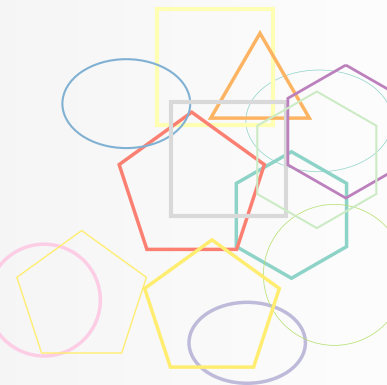[{"shape": "oval", "thickness": 0.5, "radius": 0.94, "center": [0.823, 0.686]}, {"shape": "hexagon", "thickness": 2.5, "radius": 0.82, "center": [0.752, 0.442]}, {"shape": "square", "thickness": 3, "radius": 0.75, "center": [0.554, 0.826]}, {"shape": "oval", "thickness": 2.5, "radius": 0.75, "center": [0.638, 0.11]}, {"shape": "pentagon", "thickness": 2.5, "radius": 0.98, "center": [0.495, 0.512]}, {"shape": "oval", "thickness": 1.5, "radius": 0.82, "center": [0.326, 0.731]}, {"shape": "triangle", "thickness": 2.5, "radius": 0.73, "center": [0.671, 0.767]}, {"shape": "circle", "thickness": 0.5, "radius": 0.92, "center": [0.863, 0.286]}, {"shape": "circle", "thickness": 2.5, "radius": 0.73, "center": [0.114, 0.221]}, {"shape": "square", "thickness": 3, "radius": 0.74, "center": [0.59, 0.587]}, {"shape": "hexagon", "thickness": 2, "radius": 0.86, "center": [0.892, 0.658]}, {"shape": "hexagon", "thickness": 1.5, "radius": 0.89, "center": [0.818, 0.585]}, {"shape": "pentagon", "thickness": 1, "radius": 0.88, "center": [0.211, 0.225]}, {"shape": "pentagon", "thickness": 2.5, "radius": 0.91, "center": [0.547, 0.194]}]